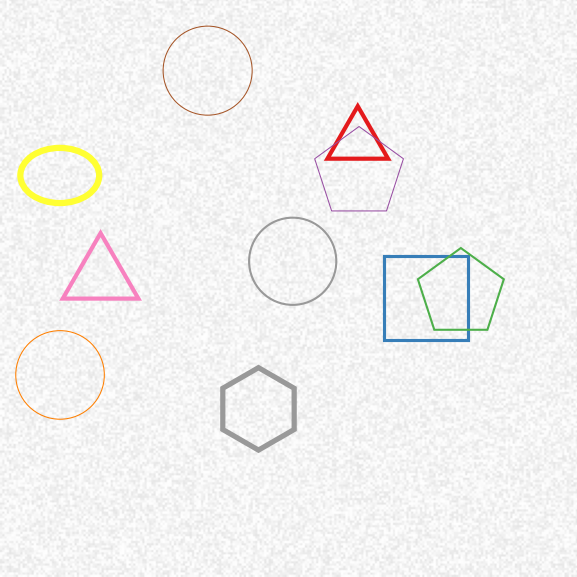[{"shape": "triangle", "thickness": 2, "radius": 0.3, "center": [0.619, 0.755]}, {"shape": "square", "thickness": 1.5, "radius": 0.37, "center": [0.737, 0.483]}, {"shape": "pentagon", "thickness": 1, "radius": 0.39, "center": [0.798, 0.491]}, {"shape": "pentagon", "thickness": 0.5, "radius": 0.4, "center": [0.622, 0.699]}, {"shape": "circle", "thickness": 0.5, "radius": 0.38, "center": [0.104, 0.35]}, {"shape": "oval", "thickness": 3, "radius": 0.34, "center": [0.103, 0.695]}, {"shape": "circle", "thickness": 0.5, "radius": 0.39, "center": [0.36, 0.877]}, {"shape": "triangle", "thickness": 2, "radius": 0.38, "center": [0.174, 0.52]}, {"shape": "circle", "thickness": 1, "radius": 0.38, "center": [0.507, 0.547]}, {"shape": "hexagon", "thickness": 2.5, "radius": 0.36, "center": [0.448, 0.291]}]